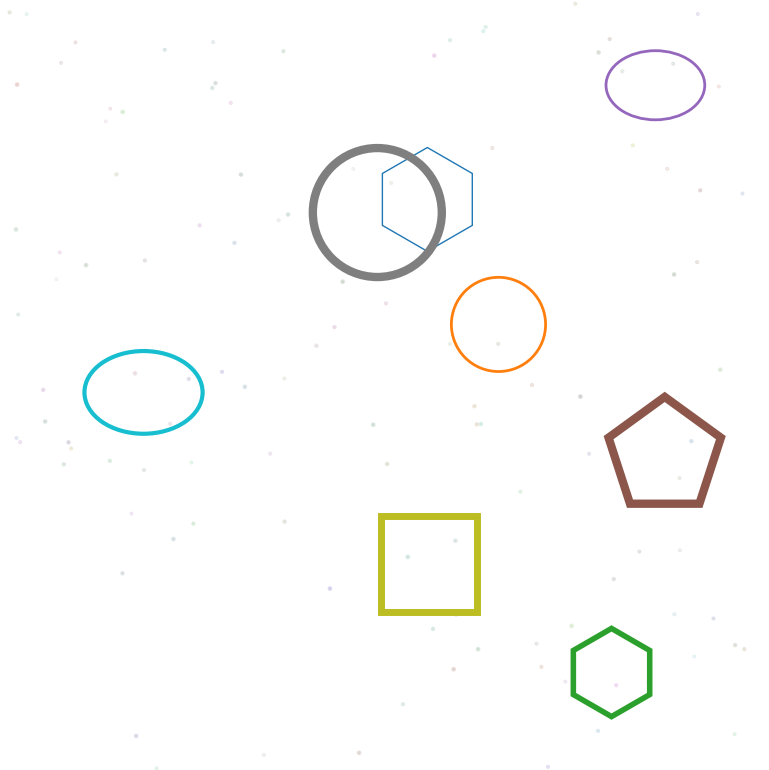[{"shape": "hexagon", "thickness": 0.5, "radius": 0.34, "center": [0.555, 0.741]}, {"shape": "circle", "thickness": 1, "radius": 0.31, "center": [0.647, 0.579]}, {"shape": "hexagon", "thickness": 2, "radius": 0.29, "center": [0.794, 0.127]}, {"shape": "oval", "thickness": 1, "radius": 0.32, "center": [0.851, 0.889]}, {"shape": "pentagon", "thickness": 3, "radius": 0.38, "center": [0.863, 0.408]}, {"shape": "circle", "thickness": 3, "radius": 0.42, "center": [0.49, 0.724]}, {"shape": "square", "thickness": 2.5, "radius": 0.31, "center": [0.558, 0.268]}, {"shape": "oval", "thickness": 1.5, "radius": 0.38, "center": [0.186, 0.49]}]